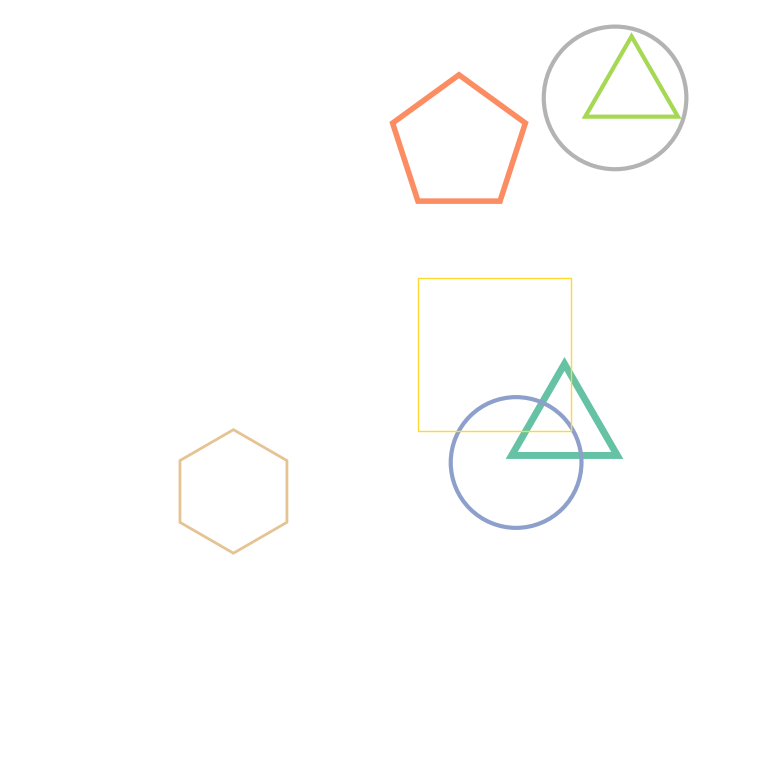[{"shape": "triangle", "thickness": 2.5, "radius": 0.4, "center": [0.733, 0.448]}, {"shape": "pentagon", "thickness": 2, "radius": 0.45, "center": [0.596, 0.812]}, {"shape": "circle", "thickness": 1.5, "radius": 0.42, "center": [0.67, 0.399]}, {"shape": "triangle", "thickness": 1.5, "radius": 0.35, "center": [0.82, 0.883]}, {"shape": "square", "thickness": 0.5, "radius": 0.5, "center": [0.643, 0.54]}, {"shape": "hexagon", "thickness": 1, "radius": 0.4, "center": [0.303, 0.362]}, {"shape": "circle", "thickness": 1.5, "radius": 0.46, "center": [0.799, 0.873]}]